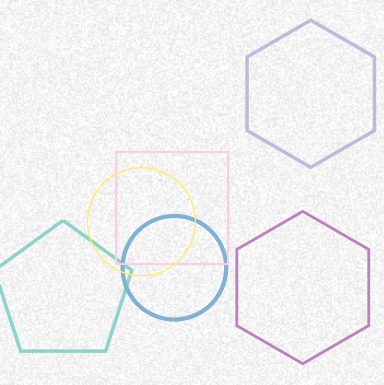[{"shape": "pentagon", "thickness": 2.5, "radius": 0.94, "center": [0.164, 0.24]}, {"shape": "hexagon", "thickness": 2.5, "radius": 0.96, "center": [0.807, 0.757]}, {"shape": "circle", "thickness": 3, "radius": 0.67, "center": [0.453, 0.305]}, {"shape": "square", "thickness": 1.5, "radius": 0.73, "center": [0.446, 0.46]}, {"shape": "hexagon", "thickness": 2, "radius": 0.99, "center": [0.786, 0.253]}, {"shape": "circle", "thickness": 1, "radius": 0.7, "center": [0.367, 0.424]}]